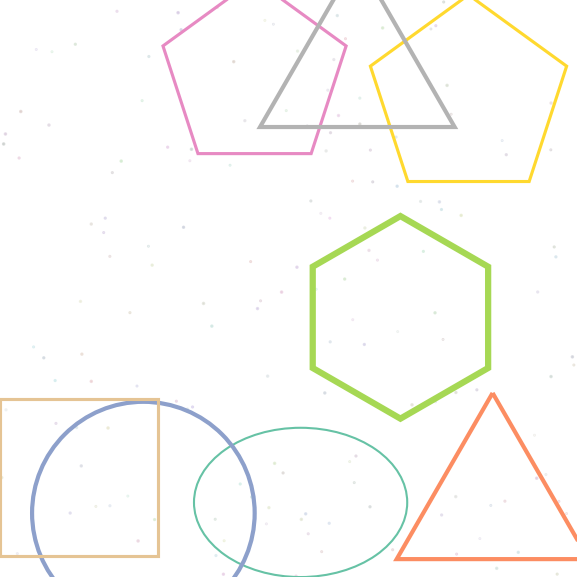[{"shape": "oval", "thickness": 1, "radius": 0.92, "center": [0.521, 0.129]}, {"shape": "triangle", "thickness": 2, "radius": 0.96, "center": [0.853, 0.127]}, {"shape": "circle", "thickness": 2, "radius": 0.96, "center": [0.248, 0.111]}, {"shape": "pentagon", "thickness": 1.5, "radius": 0.83, "center": [0.441, 0.868]}, {"shape": "hexagon", "thickness": 3, "radius": 0.88, "center": [0.693, 0.45]}, {"shape": "pentagon", "thickness": 1.5, "radius": 0.89, "center": [0.811, 0.829]}, {"shape": "square", "thickness": 1.5, "radius": 0.68, "center": [0.136, 0.172]}, {"shape": "triangle", "thickness": 2, "radius": 0.97, "center": [0.619, 0.876]}]